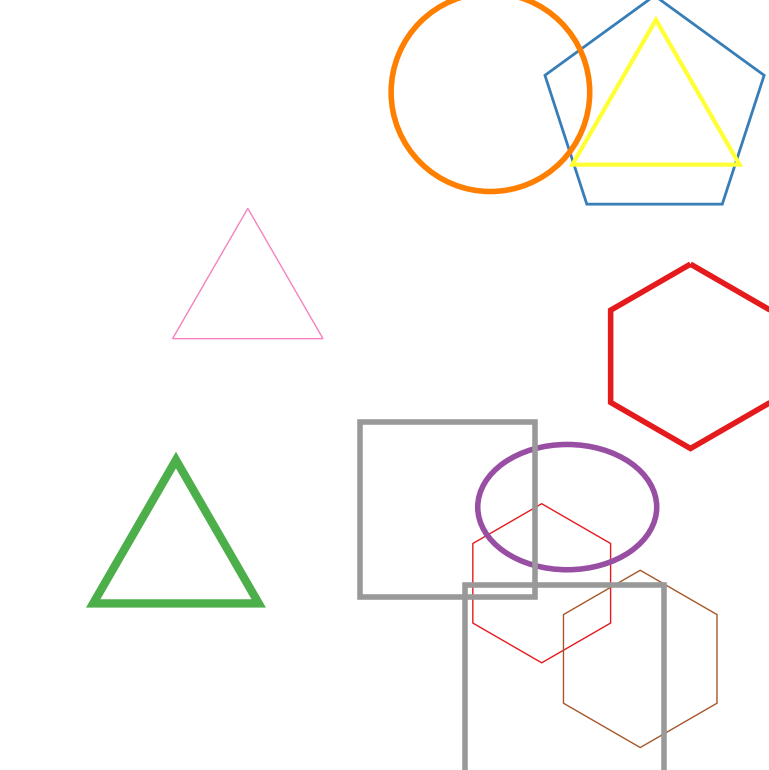[{"shape": "hexagon", "thickness": 2, "radius": 0.6, "center": [0.897, 0.537]}, {"shape": "hexagon", "thickness": 0.5, "radius": 0.52, "center": [0.704, 0.243]}, {"shape": "pentagon", "thickness": 1, "radius": 0.75, "center": [0.85, 0.856]}, {"shape": "triangle", "thickness": 3, "radius": 0.62, "center": [0.229, 0.278]}, {"shape": "oval", "thickness": 2, "radius": 0.58, "center": [0.737, 0.341]}, {"shape": "circle", "thickness": 2, "radius": 0.64, "center": [0.637, 0.88]}, {"shape": "triangle", "thickness": 1.5, "radius": 0.63, "center": [0.852, 0.849]}, {"shape": "hexagon", "thickness": 0.5, "radius": 0.58, "center": [0.831, 0.144]}, {"shape": "triangle", "thickness": 0.5, "radius": 0.56, "center": [0.322, 0.617]}, {"shape": "square", "thickness": 2, "radius": 0.65, "center": [0.733, 0.111]}, {"shape": "square", "thickness": 2, "radius": 0.57, "center": [0.581, 0.339]}]